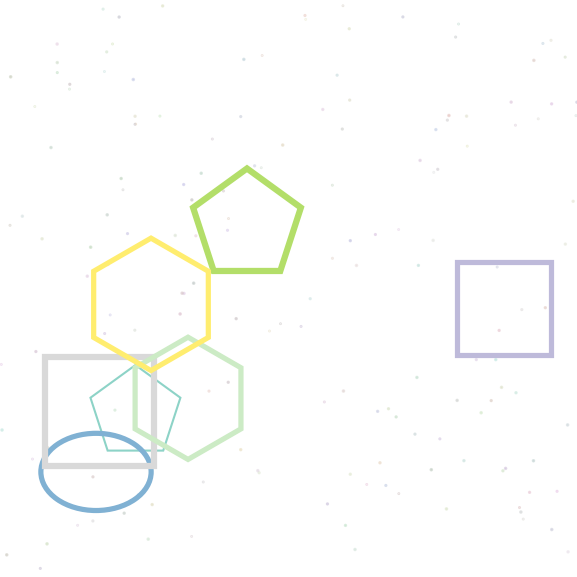[{"shape": "pentagon", "thickness": 1, "radius": 0.41, "center": [0.235, 0.285]}, {"shape": "square", "thickness": 2.5, "radius": 0.41, "center": [0.873, 0.465]}, {"shape": "oval", "thickness": 2.5, "radius": 0.48, "center": [0.166, 0.182]}, {"shape": "pentagon", "thickness": 3, "radius": 0.49, "center": [0.428, 0.609]}, {"shape": "square", "thickness": 3, "radius": 0.47, "center": [0.172, 0.287]}, {"shape": "hexagon", "thickness": 2.5, "radius": 0.53, "center": [0.326, 0.309]}, {"shape": "hexagon", "thickness": 2.5, "radius": 0.57, "center": [0.261, 0.472]}]